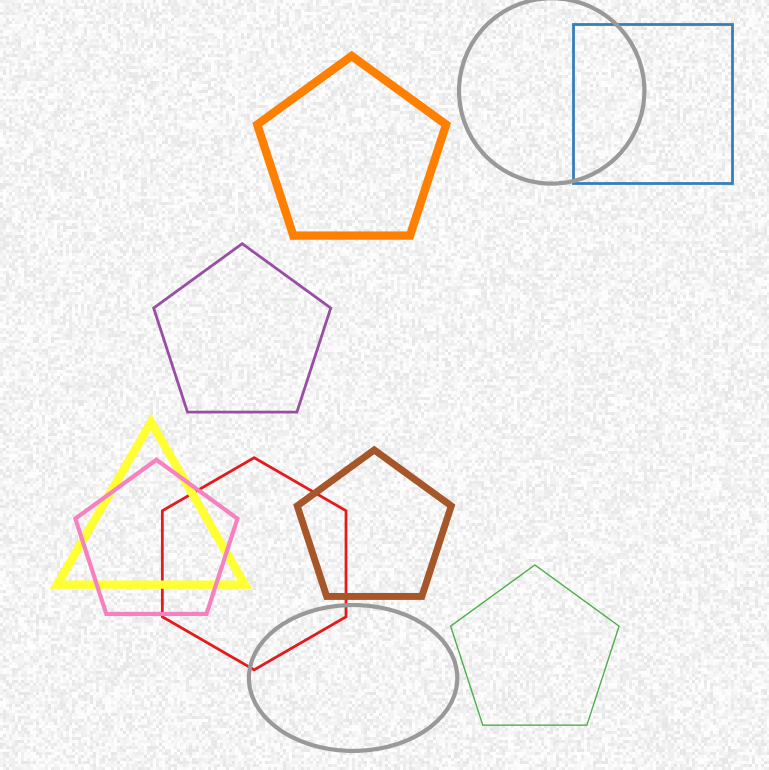[{"shape": "hexagon", "thickness": 1, "radius": 0.69, "center": [0.33, 0.268]}, {"shape": "square", "thickness": 1, "radius": 0.52, "center": [0.847, 0.865]}, {"shape": "pentagon", "thickness": 0.5, "radius": 0.58, "center": [0.695, 0.151]}, {"shape": "pentagon", "thickness": 1, "radius": 0.6, "center": [0.315, 0.563]}, {"shape": "pentagon", "thickness": 3, "radius": 0.64, "center": [0.457, 0.798]}, {"shape": "triangle", "thickness": 3, "radius": 0.7, "center": [0.196, 0.311]}, {"shape": "pentagon", "thickness": 2.5, "radius": 0.53, "center": [0.486, 0.31]}, {"shape": "pentagon", "thickness": 1.5, "radius": 0.55, "center": [0.203, 0.292]}, {"shape": "circle", "thickness": 1.5, "radius": 0.6, "center": [0.717, 0.882]}, {"shape": "oval", "thickness": 1.5, "radius": 0.68, "center": [0.459, 0.12]}]